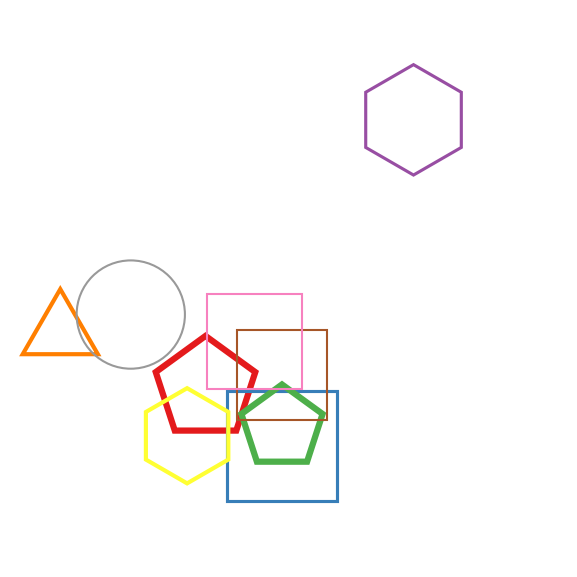[{"shape": "pentagon", "thickness": 3, "radius": 0.45, "center": [0.356, 0.327]}, {"shape": "square", "thickness": 1.5, "radius": 0.48, "center": [0.489, 0.227]}, {"shape": "pentagon", "thickness": 3, "radius": 0.37, "center": [0.488, 0.259]}, {"shape": "hexagon", "thickness": 1.5, "radius": 0.48, "center": [0.716, 0.792]}, {"shape": "triangle", "thickness": 2, "radius": 0.38, "center": [0.104, 0.423]}, {"shape": "hexagon", "thickness": 2, "radius": 0.41, "center": [0.324, 0.245]}, {"shape": "square", "thickness": 1, "radius": 0.39, "center": [0.488, 0.35]}, {"shape": "square", "thickness": 1, "radius": 0.41, "center": [0.44, 0.408]}, {"shape": "circle", "thickness": 1, "radius": 0.47, "center": [0.226, 0.454]}]